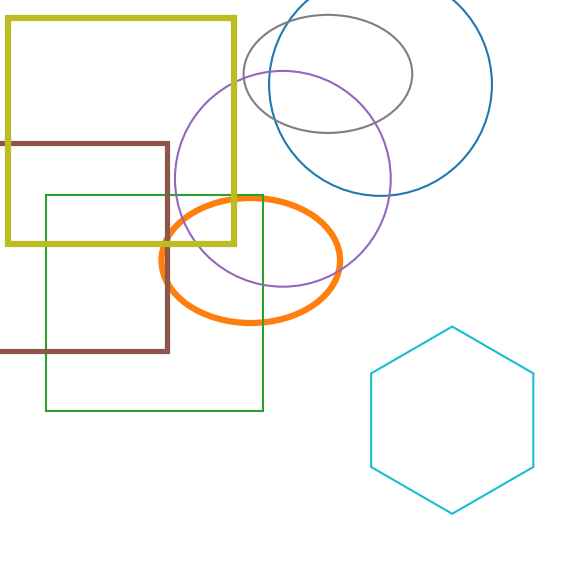[{"shape": "circle", "thickness": 1, "radius": 0.96, "center": [0.659, 0.853]}, {"shape": "oval", "thickness": 3, "radius": 0.77, "center": [0.434, 0.548]}, {"shape": "square", "thickness": 1, "radius": 0.94, "center": [0.267, 0.474]}, {"shape": "circle", "thickness": 1, "radius": 0.93, "center": [0.49, 0.69]}, {"shape": "square", "thickness": 2.5, "radius": 0.9, "center": [0.11, 0.572]}, {"shape": "oval", "thickness": 1, "radius": 0.73, "center": [0.568, 0.871]}, {"shape": "square", "thickness": 3, "radius": 0.98, "center": [0.21, 0.772]}, {"shape": "hexagon", "thickness": 1, "radius": 0.81, "center": [0.783, 0.272]}]